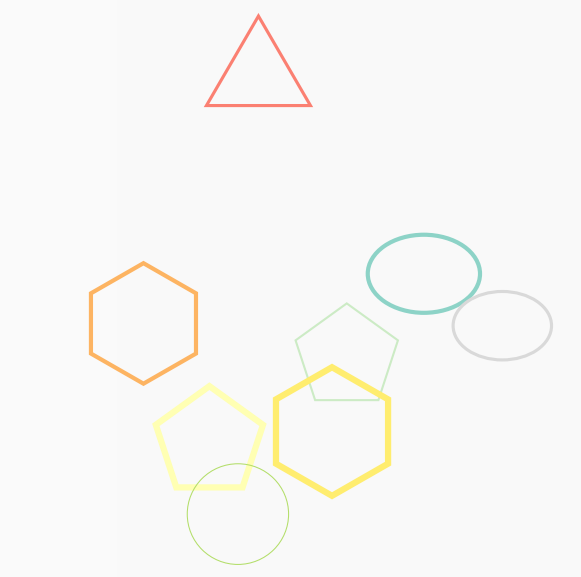[{"shape": "oval", "thickness": 2, "radius": 0.48, "center": [0.729, 0.525]}, {"shape": "pentagon", "thickness": 3, "radius": 0.48, "center": [0.36, 0.234]}, {"shape": "triangle", "thickness": 1.5, "radius": 0.52, "center": [0.445, 0.868]}, {"shape": "hexagon", "thickness": 2, "radius": 0.52, "center": [0.247, 0.439]}, {"shape": "circle", "thickness": 0.5, "radius": 0.44, "center": [0.409, 0.109]}, {"shape": "oval", "thickness": 1.5, "radius": 0.42, "center": [0.864, 0.435]}, {"shape": "pentagon", "thickness": 1, "radius": 0.46, "center": [0.597, 0.381]}, {"shape": "hexagon", "thickness": 3, "radius": 0.56, "center": [0.571, 0.252]}]